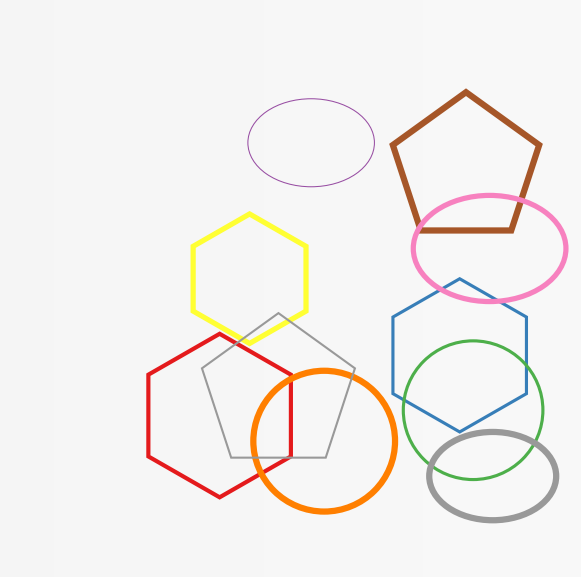[{"shape": "hexagon", "thickness": 2, "radius": 0.71, "center": [0.378, 0.28]}, {"shape": "hexagon", "thickness": 1.5, "radius": 0.66, "center": [0.791, 0.384]}, {"shape": "circle", "thickness": 1.5, "radius": 0.6, "center": [0.814, 0.289]}, {"shape": "oval", "thickness": 0.5, "radius": 0.54, "center": [0.535, 0.752]}, {"shape": "circle", "thickness": 3, "radius": 0.61, "center": [0.558, 0.235]}, {"shape": "hexagon", "thickness": 2.5, "radius": 0.56, "center": [0.429, 0.517]}, {"shape": "pentagon", "thickness": 3, "radius": 0.66, "center": [0.802, 0.707]}, {"shape": "oval", "thickness": 2.5, "radius": 0.66, "center": [0.842, 0.569]}, {"shape": "oval", "thickness": 3, "radius": 0.55, "center": [0.848, 0.175]}, {"shape": "pentagon", "thickness": 1, "radius": 0.69, "center": [0.479, 0.319]}]